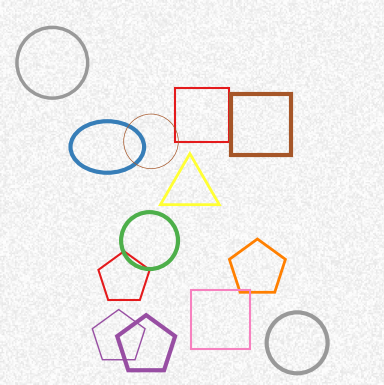[{"shape": "pentagon", "thickness": 1.5, "radius": 0.35, "center": [0.322, 0.277]}, {"shape": "square", "thickness": 1.5, "radius": 0.35, "center": [0.524, 0.702]}, {"shape": "oval", "thickness": 3, "radius": 0.48, "center": [0.279, 0.618]}, {"shape": "circle", "thickness": 3, "radius": 0.37, "center": [0.388, 0.375]}, {"shape": "pentagon", "thickness": 1, "radius": 0.36, "center": [0.308, 0.124]}, {"shape": "pentagon", "thickness": 3, "radius": 0.4, "center": [0.38, 0.102]}, {"shape": "pentagon", "thickness": 2, "radius": 0.38, "center": [0.669, 0.303]}, {"shape": "triangle", "thickness": 2, "radius": 0.44, "center": [0.493, 0.513]}, {"shape": "circle", "thickness": 0.5, "radius": 0.35, "center": [0.392, 0.633]}, {"shape": "square", "thickness": 3, "radius": 0.39, "center": [0.677, 0.676]}, {"shape": "square", "thickness": 1.5, "radius": 0.38, "center": [0.573, 0.171]}, {"shape": "circle", "thickness": 3, "radius": 0.4, "center": [0.772, 0.109]}, {"shape": "circle", "thickness": 2.5, "radius": 0.46, "center": [0.136, 0.837]}]